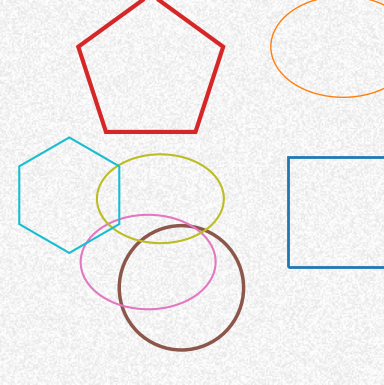[{"shape": "square", "thickness": 2, "radius": 0.71, "center": [0.892, 0.45]}, {"shape": "oval", "thickness": 1, "radius": 0.94, "center": [0.891, 0.879]}, {"shape": "pentagon", "thickness": 3, "radius": 0.99, "center": [0.392, 0.817]}, {"shape": "circle", "thickness": 2.5, "radius": 0.81, "center": [0.471, 0.252]}, {"shape": "oval", "thickness": 1.5, "radius": 0.88, "center": [0.385, 0.319]}, {"shape": "oval", "thickness": 1.5, "radius": 0.82, "center": [0.417, 0.484]}, {"shape": "hexagon", "thickness": 1.5, "radius": 0.75, "center": [0.18, 0.493]}]